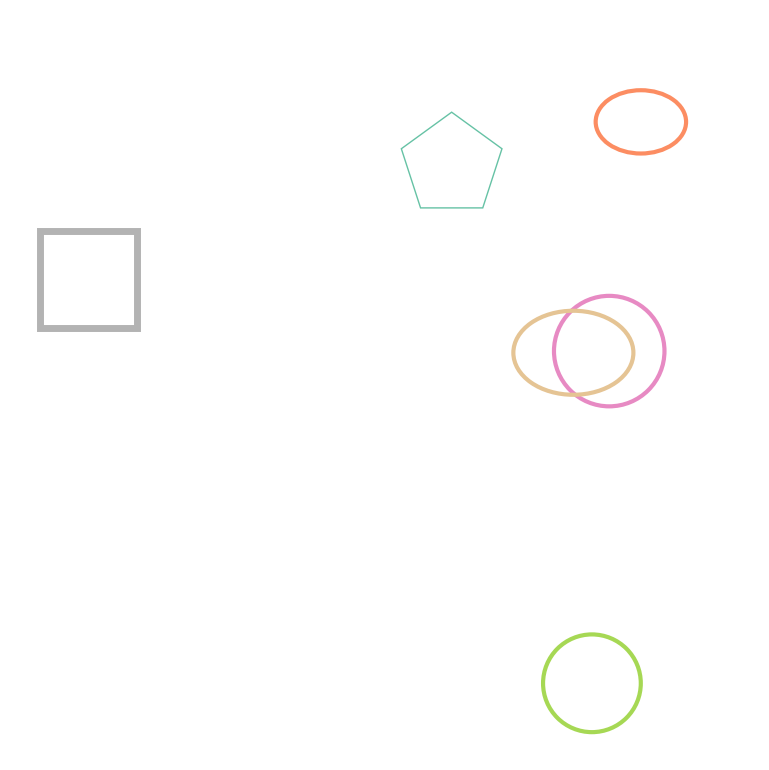[{"shape": "pentagon", "thickness": 0.5, "radius": 0.34, "center": [0.587, 0.786]}, {"shape": "oval", "thickness": 1.5, "radius": 0.29, "center": [0.832, 0.842]}, {"shape": "circle", "thickness": 1.5, "radius": 0.36, "center": [0.791, 0.544]}, {"shape": "circle", "thickness": 1.5, "radius": 0.32, "center": [0.769, 0.113]}, {"shape": "oval", "thickness": 1.5, "radius": 0.39, "center": [0.745, 0.542]}, {"shape": "square", "thickness": 2.5, "radius": 0.31, "center": [0.114, 0.637]}]